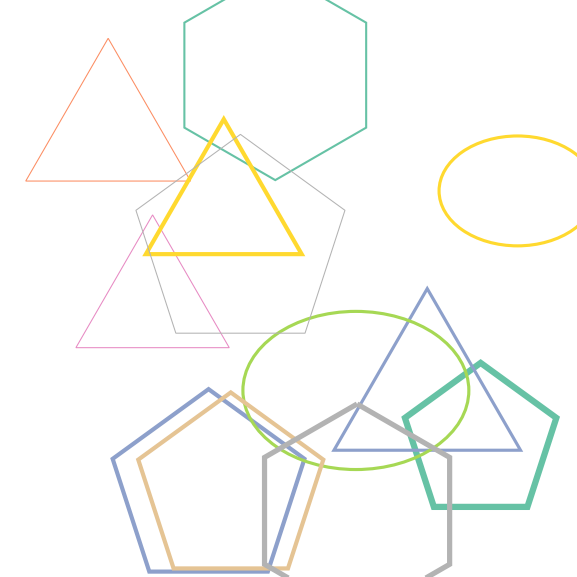[{"shape": "hexagon", "thickness": 1, "radius": 0.91, "center": [0.477, 0.869]}, {"shape": "pentagon", "thickness": 3, "radius": 0.69, "center": [0.832, 0.233]}, {"shape": "triangle", "thickness": 0.5, "radius": 0.82, "center": [0.187, 0.768]}, {"shape": "pentagon", "thickness": 2, "radius": 0.87, "center": [0.361, 0.151]}, {"shape": "triangle", "thickness": 1.5, "radius": 0.93, "center": [0.74, 0.313]}, {"shape": "triangle", "thickness": 0.5, "radius": 0.77, "center": [0.264, 0.474]}, {"shape": "oval", "thickness": 1.5, "radius": 0.98, "center": [0.616, 0.323]}, {"shape": "oval", "thickness": 1.5, "radius": 0.68, "center": [0.896, 0.669]}, {"shape": "triangle", "thickness": 2, "radius": 0.78, "center": [0.387, 0.637]}, {"shape": "pentagon", "thickness": 2, "radius": 0.84, "center": [0.4, 0.151]}, {"shape": "pentagon", "thickness": 0.5, "radius": 0.95, "center": [0.416, 0.576]}, {"shape": "hexagon", "thickness": 2.5, "radius": 0.93, "center": [0.618, 0.115]}]